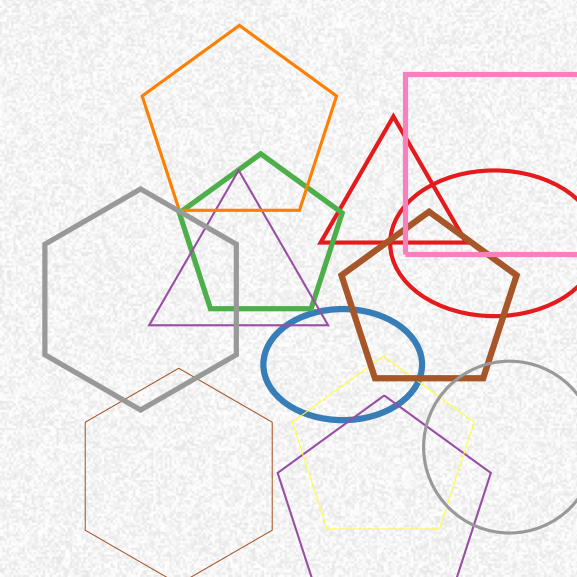[{"shape": "oval", "thickness": 2, "radius": 0.9, "center": [0.856, 0.578]}, {"shape": "triangle", "thickness": 2, "radius": 0.73, "center": [0.681, 0.652]}, {"shape": "oval", "thickness": 3, "radius": 0.69, "center": [0.593, 0.368]}, {"shape": "pentagon", "thickness": 2.5, "radius": 0.74, "center": [0.452, 0.585]}, {"shape": "pentagon", "thickness": 1, "radius": 0.97, "center": [0.665, 0.12]}, {"shape": "triangle", "thickness": 1, "radius": 0.89, "center": [0.413, 0.525]}, {"shape": "pentagon", "thickness": 1.5, "radius": 0.89, "center": [0.414, 0.778]}, {"shape": "pentagon", "thickness": 0.5, "radius": 0.83, "center": [0.664, 0.217]}, {"shape": "pentagon", "thickness": 3, "radius": 0.8, "center": [0.743, 0.473]}, {"shape": "hexagon", "thickness": 0.5, "radius": 0.93, "center": [0.309, 0.175]}, {"shape": "square", "thickness": 2.5, "radius": 0.78, "center": [0.856, 0.715]}, {"shape": "circle", "thickness": 1.5, "radius": 0.74, "center": [0.882, 0.225]}, {"shape": "hexagon", "thickness": 2.5, "radius": 0.96, "center": [0.243, 0.481]}]